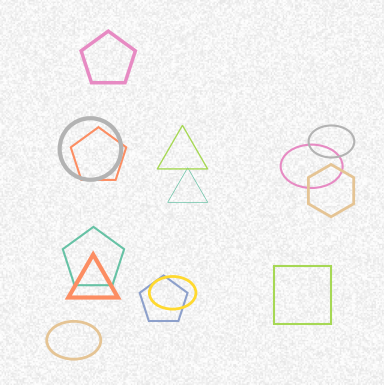[{"shape": "pentagon", "thickness": 1.5, "radius": 0.42, "center": [0.243, 0.327]}, {"shape": "triangle", "thickness": 0.5, "radius": 0.3, "center": [0.488, 0.504]}, {"shape": "triangle", "thickness": 3, "radius": 0.37, "center": [0.242, 0.264]}, {"shape": "pentagon", "thickness": 1.5, "radius": 0.38, "center": [0.256, 0.594]}, {"shape": "pentagon", "thickness": 1.5, "radius": 0.33, "center": [0.425, 0.219]}, {"shape": "oval", "thickness": 1.5, "radius": 0.4, "center": [0.809, 0.568]}, {"shape": "pentagon", "thickness": 2.5, "radius": 0.37, "center": [0.281, 0.845]}, {"shape": "triangle", "thickness": 1, "radius": 0.38, "center": [0.474, 0.599]}, {"shape": "square", "thickness": 1.5, "radius": 0.37, "center": [0.786, 0.234]}, {"shape": "oval", "thickness": 2, "radius": 0.3, "center": [0.448, 0.239]}, {"shape": "oval", "thickness": 2, "radius": 0.35, "center": [0.192, 0.116]}, {"shape": "hexagon", "thickness": 2, "radius": 0.34, "center": [0.86, 0.505]}, {"shape": "oval", "thickness": 1.5, "radius": 0.3, "center": [0.861, 0.633]}, {"shape": "circle", "thickness": 3, "radius": 0.4, "center": [0.235, 0.613]}]